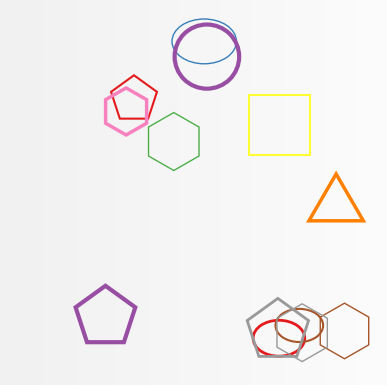[{"shape": "oval", "thickness": 2, "radius": 0.33, "center": [0.72, 0.121]}, {"shape": "pentagon", "thickness": 1.5, "radius": 0.31, "center": [0.346, 0.742]}, {"shape": "oval", "thickness": 1, "radius": 0.42, "center": [0.527, 0.892]}, {"shape": "hexagon", "thickness": 1, "radius": 0.38, "center": [0.448, 0.632]}, {"shape": "circle", "thickness": 3, "radius": 0.42, "center": [0.534, 0.853]}, {"shape": "pentagon", "thickness": 3, "radius": 0.41, "center": [0.272, 0.177]}, {"shape": "triangle", "thickness": 2.5, "radius": 0.41, "center": [0.867, 0.467]}, {"shape": "square", "thickness": 1.5, "radius": 0.4, "center": [0.721, 0.675]}, {"shape": "oval", "thickness": 1.5, "radius": 0.31, "center": [0.772, 0.155]}, {"shape": "hexagon", "thickness": 1, "radius": 0.36, "center": [0.889, 0.14]}, {"shape": "hexagon", "thickness": 2.5, "radius": 0.31, "center": [0.325, 0.711]}, {"shape": "pentagon", "thickness": 2, "radius": 0.42, "center": [0.717, 0.142]}, {"shape": "hexagon", "thickness": 1, "radius": 0.38, "center": [0.78, 0.136]}]